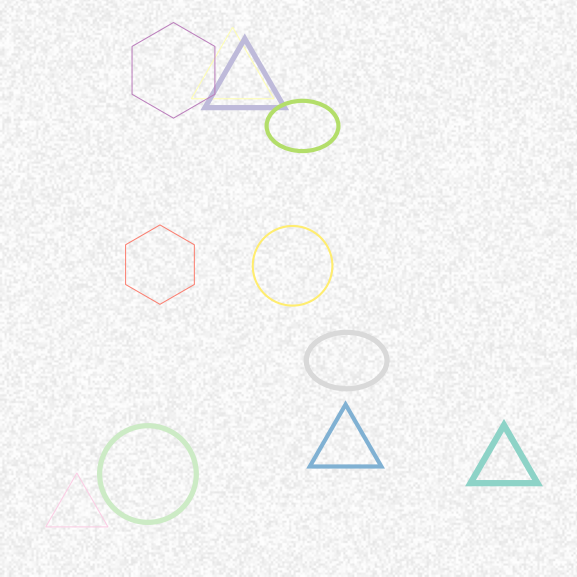[{"shape": "triangle", "thickness": 3, "radius": 0.33, "center": [0.873, 0.196]}, {"shape": "triangle", "thickness": 0.5, "radius": 0.41, "center": [0.403, 0.869]}, {"shape": "triangle", "thickness": 2.5, "radius": 0.4, "center": [0.424, 0.853]}, {"shape": "hexagon", "thickness": 0.5, "radius": 0.34, "center": [0.277, 0.541]}, {"shape": "triangle", "thickness": 2, "radius": 0.36, "center": [0.598, 0.227]}, {"shape": "oval", "thickness": 2, "radius": 0.31, "center": [0.524, 0.781]}, {"shape": "triangle", "thickness": 0.5, "radius": 0.31, "center": [0.133, 0.118]}, {"shape": "oval", "thickness": 2.5, "radius": 0.35, "center": [0.6, 0.375]}, {"shape": "hexagon", "thickness": 0.5, "radius": 0.41, "center": [0.3, 0.877]}, {"shape": "circle", "thickness": 2.5, "radius": 0.42, "center": [0.256, 0.178]}, {"shape": "circle", "thickness": 1, "radius": 0.34, "center": [0.507, 0.539]}]